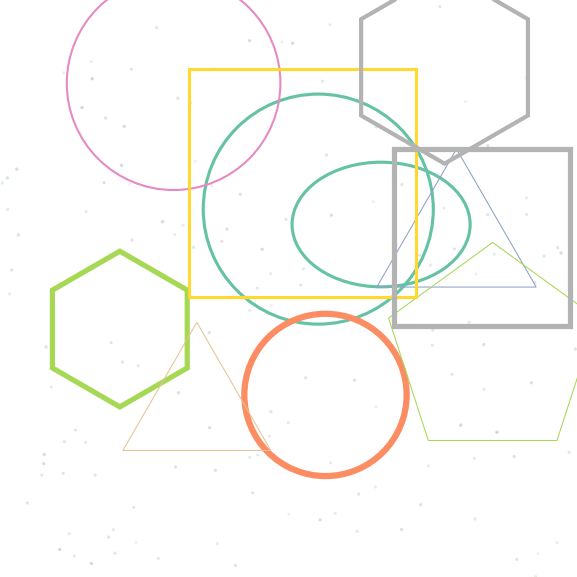[{"shape": "oval", "thickness": 1.5, "radius": 0.77, "center": [0.66, 0.61]}, {"shape": "circle", "thickness": 1.5, "radius": 1.0, "center": [0.551, 0.637]}, {"shape": "circle", "thickness": 3, "radius": 0.7, "center": [0.564, 0.315]}, {"shape": "triangle", "thickness": 0.5, "radius": 0.8, "center": [0.79, 0.582]}, {"shape": "circle", "thickness": 1, "radius": 0.92, "center": [0.301, 0.855]}, {"shape": "hexagon", "thickness": 2.5, "radius": 0.67, "center": [0.207, 0.429]}, {"shape": "pentagon", "thickness": 0.5, "radius": 0.95, "center": [0.853, 0.39]}, {"shape": "square", "thickness": 1.5, "radius": 0.98, "center": [0.524, 0.682]}, {"shape": "triangle", "thickness": 0.5, "radius": 0.74, "center": [0.341, 0.293]}, {"shape": "hexagon", "thickness": 2, "radius": 0.83, "center": [0.77, 0.883]}, {"shape": "square", "thickness": 2.5, "radius": 0.76, "center": [0.835, 0.588]}]